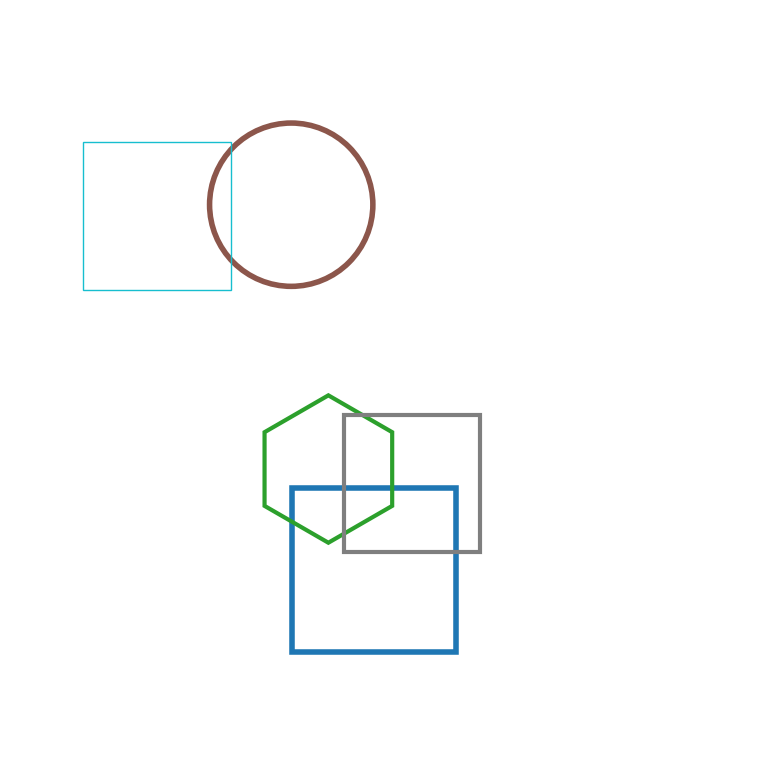[{"shape": "square", "thickness": 2, "radius": 0.53, "center": [0.486, 0.26]}, {"shape": "hexagon", "thickness": 1.5, "radius": 0.48, "center": [0.426, 0.391]}, {"shape": "circle", "thickness": 2, "radius": 0.53, "center": [0.378, 0.734]}, {"shape": "square", "thickness": 1.5, "radius": 0.44, "center": [0.535, 0.372]}, {"shape": "square", "thickness": 0.5, "radius": 0.48, "center": [0.204, 0.719]}]